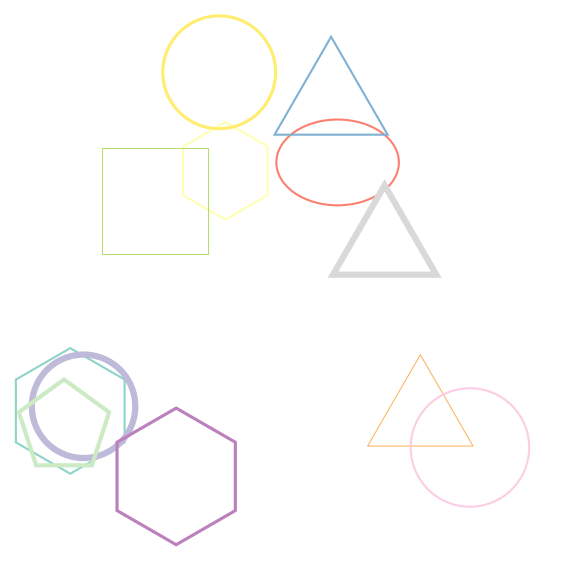[{"shape": "hexagon", "thickness": 1, "radius": 0.54, "center": [0.122, 0.288]}, {"shape": "hexagon", "thickness": 1, "radius": 0.42, "center": [0.39, 0.703]}, {"shape": "circle", "thickness": 3, "radius": 0.45, "center": [0.145, 0.296]}, {"shape": "oval", "thickness": 1, "radius": 0.53, "center": [0.585, 0.718]}, {"shape": "triangle", "thickness": 1, "radius": 0.56, "center": [0.573, 0.822]}, {"shape": "triangle", "thickness": 0.5, "radius": 0.53, "center": [0.728, 0.279]}, {"shape": "square", "thickness": 0.5, "radius": 0.46, "center": [0.268, 0.651]}, {"shape": "circle", "thickness": 1, "radius": 0.51, "center": [0.814, 0.224]}, {"shape": "triangle", "thickness": 3, "radius": 0.52, "center": [0.666, 0.575]}, {"shape": "hexagon", "thickness": 1.5, "radius": 0.59, "center": [0.305, 0.174]}, {"shape": "pentagon", "thickness": 2, "radius": 0.41, "center": [0.111, 0.26]}, {"shape": "circle", "thickness": 1.5, "radius": 0.49, "center": [0.38, 0.874]}]